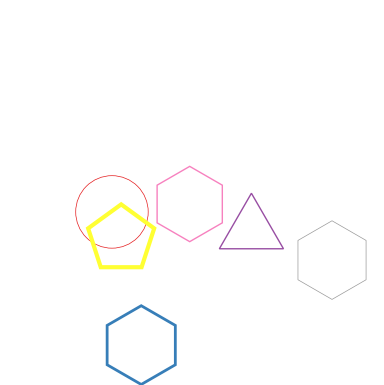[{"shape": "circle", "thickness": 0.5, "radius": 0.47, "center": [0.291, 0.45]}, {"shape": "hexagon", "thickness": 2, "radius": 0.51, "center": [0.367, 0.104]}, {"shape": "triangle", "thickness": 1, "radius": 0.48, "center": [0.653, 0.402]}, {"shape": "pentagon", "thickness": 3, "radius": 0.45, "center": [0.315, 0.379]}, {"shape": "hexagon", "thickness": 1, "radius": 0.49, "center": [0.493, 0.47]}, {"shape": "hexagon", "thickness": 0.5, "radius": 0.51, "center": [0.862, 0.324]}]